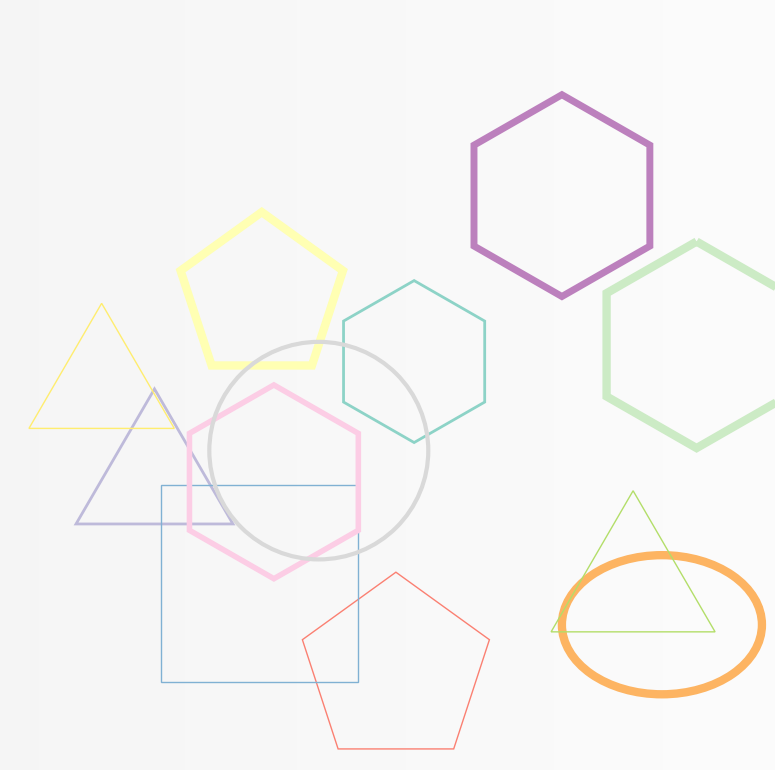[{"shape": "hexagon", "thickness": 1, "radius": 0.53, "center": [0.534, 0.53]}, {"shape": "pentagon", "thickness": 3, "radius": 0.55, "center": [0.338, 0.614]}, {"shape": "triangle", "thickness": 1, "radius": 0.58, "center": [0.199, 0.378]}, {"shape": "pentagon", "thickness": 0.5, "radius": 0.63, "center": [0.511, 0.13]}, {"shape": "square", "thickness": 0.5, "radius": 0.64, "center": [0.335, 0.242]}, {"shape": "oval", "thickness": 3, "radius": 0.65, "center": [0.854, 0.189]}, {"shape": "triangle", "thickness": 0.5, "radius": 0.61, "center": [0.817, 0.24]}, {"shape": "hexagon", "thickness": 2, "radius": 0.63, "center": [0.353, 0.374]}, {"shape": "circle", "thickness": 1.5, "radius": 0.71, "center": [0.411, 0.415]}, {"shape": "hexagon", "thickness": 2.5, "radius": 0.66, "center": [0.725, 0.746]}, {"shape": "hexagon", "thickness": 3, "radius": 0.67, "center": [0.899, 0.552]}, {"shape": "triangle", "thickness": 0.5, "radius": 0.54, "center": [0.131, 0.498]}]